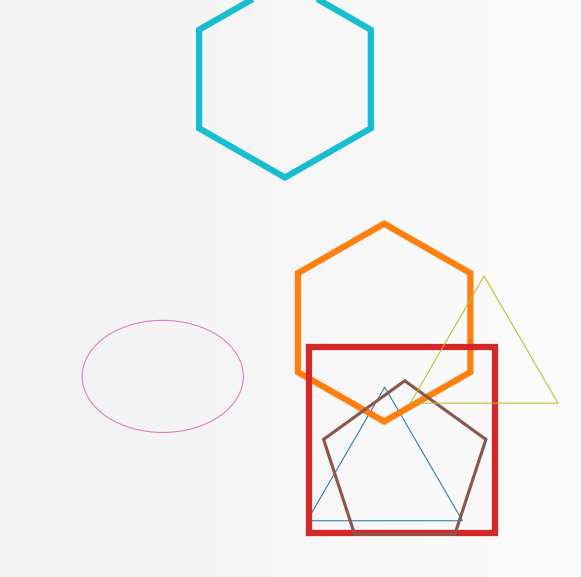[{"shape": "triangle", "thickness": 0.5, "radius": 0.77, "center": [0.662, 0.175]}, {"shape": "hexagon", "thickness": 3, "radius": 0.86, "center": [0.661, 0.441]}, {"shape": "square", "thickness": 3, "radius": 0.8, "center": [0.692, 0.237]}, {"shape": "pentagon", "thickness": 1.5, "radius": 0.73, "center": [0.696, 0.193]}, {"shape": "oval", "thickness": 0.5, "radius": 0.69, "center": [0.28, 0.347]}, {"shape": "triangle", "thickness": 0.5, "radius": 0.73, "center": [0.833, 0.374]}, {"shape": "hexagon", "thickness": 3, "radius": 0.85, "center": [0.49, 0.862]}]